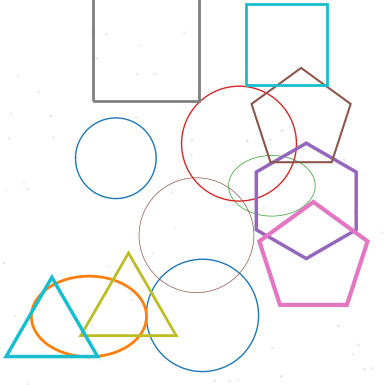[{"shape": "circle", "thickness": 1, "radius": 0.52, "center": [0.301, 0.589]}, {"shape": "circle", "thickness": 1, "radius": 0.73, "center": [0.526, 0.181]}, {"shape": "oval", "thickness": 2, "radius": 0.75, "center": [0.231, 0.178]}, {"shape": "oval", "thickness": 0.5, "radius": 0.56, "center": [0.706, 0.517]}, {"shape": "circle", "thickness": 1, "radius": 0.75, "center": [0.621, 0.627]}, {"shape": "hexagon", "thickness": 2.5, "radius": 0.75, "center": [0.795, 0.478]}, {"shape": "pentagon", "thickness": 1.5, "radius": 0.68, "center": [0.782, 0.688]}, {"shape": "circle", "thickness": 0.5, "radius": 0.75, "center": [0.51, 0.389]}, {"shape": "pentagon", "thickness": 3, "radius": 0.74, "center": [0.814, 0.328]}, {"shape": "square", "thickness": 2, "radius": 0.69, "center": [0.379, 0.876]}, {"shape": "triangle", "thickness": 2, "radius": 0.72, "center": [0.334, 0.2]}, {"shape": "square", "thickness": 2, "radius": 0.53, "center": [0.744, 0.884]}, {"shape": "triangle", "thickness": 2.5, "radius": 0.69, "center": [0.135, 0.142]}]